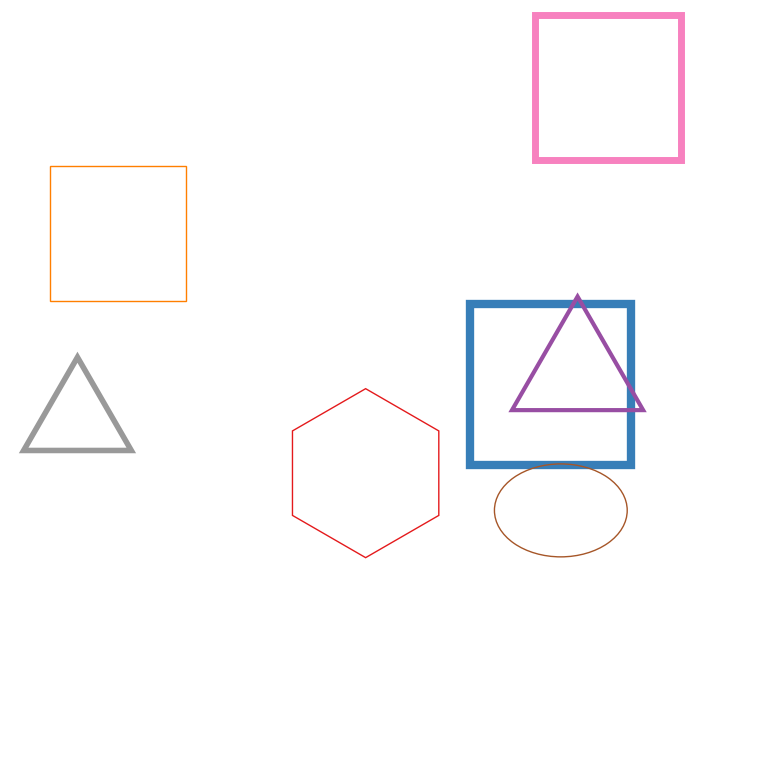[{"shape": "hexagon", "thickness": 0.5, "radius": 0.55, "center": [0.475, 0.386]}, {"shape": "square", "thickness": 3, "radius": 0.52, "center": [0.715, 0.5]}, {"shape": "triangle", "thickness": 1.5, "radius": 0.49, "center": [0.75, 0.517]}, {"shape": "square", "thickness": 0.5, "radius": 0.44, "center": [0.153, 0.697]}, {"shape": "oval", "thickness": 0.5, "radius": 0.43, "center": [0.728, 0.337]}, {"shape": "square", "thickness": 2.5, "radius": 0.47, "center": [0.79, 0.886]}, {"shape": "triangle", "thickness": 2, "radius": 0.4, "center": [0.101, 0.455]}]